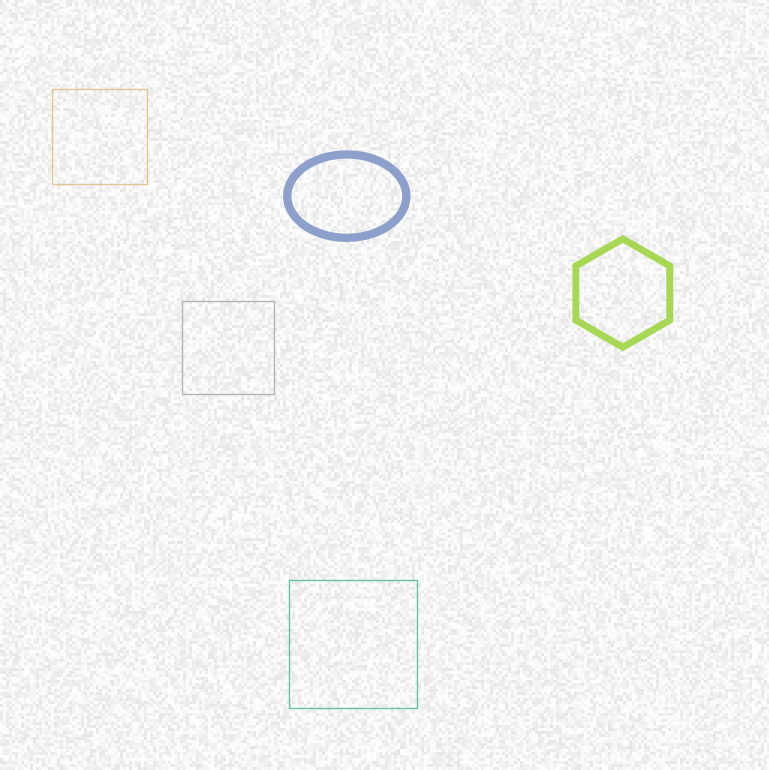[{"shape": "square", "thickness": 0.5, "radius": 0.41, "center": [0.459, 0.164]}, {"shape": "oval", "thickness": 3, "radius": 0.39, "center": [0.45, 0.745]}, {"shape": "hexagon", "thickness": 2.5, "radius": 0.35, "center": [0.809, 0.619]}, {"shape": "square", "thickness": 0.5, "radius": 0.31, "center": [0.129, 0.822]}, {"shape": "square", "thickness": 0.5, "radius": 0.3, "center": [0.296, 0.549]}]